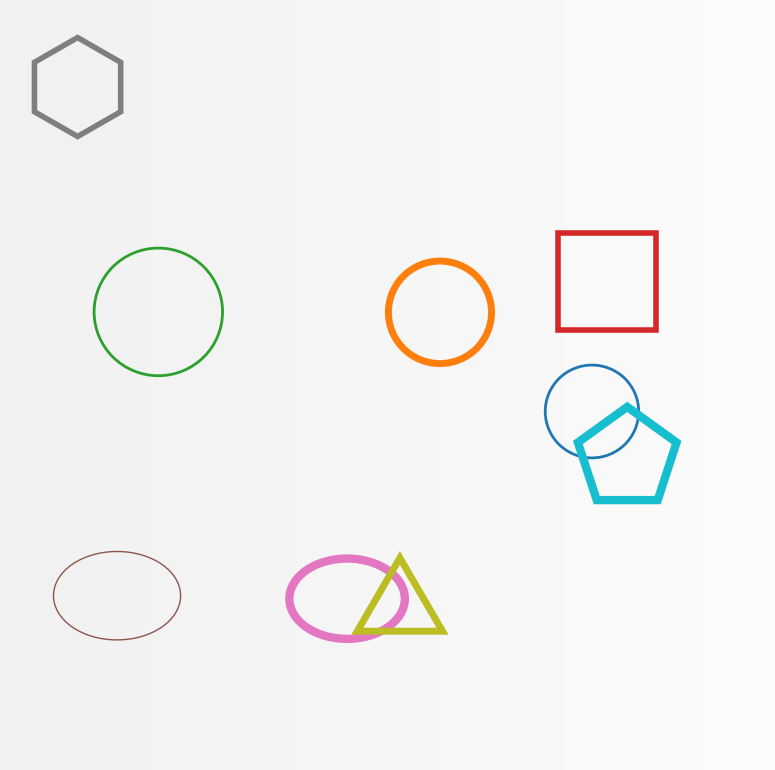[{"shape": "circle", "thickness": 1, "radius": 0.3, "center": [0.764, 0.466]}, {"shape": "circle", "thickness": 2.5, "radius": 0.33, "center": [0.568, 0.594]}, {"shape": "circle", "thickness": 1, "radius": 0.41, "center": [0.204, 0.595]}, {"shape": "square", "thickness": 2, "radius": 0.31, "center": [0.783, 0.635]}, {"shape": "oval", "thickness": 0.5, "radius": 0.41, "center": [0.151, 0.226]}, {"shape": "oval", "thickness": 3, "radius": 0.37, "center": [0.448, 0.222]}, {"shape": "hexagon", "thickness": 2, "radius": 0.32, "center": [0.1, 0.887]}, {"shape": "triangle", "thickness": 2.5, "radius": 0.32, "center": [0.516, 0.212]}, {"shape": "pentagon", "thickness": 3, "radius": 0.33, "center": [0.809, 0.405]}]